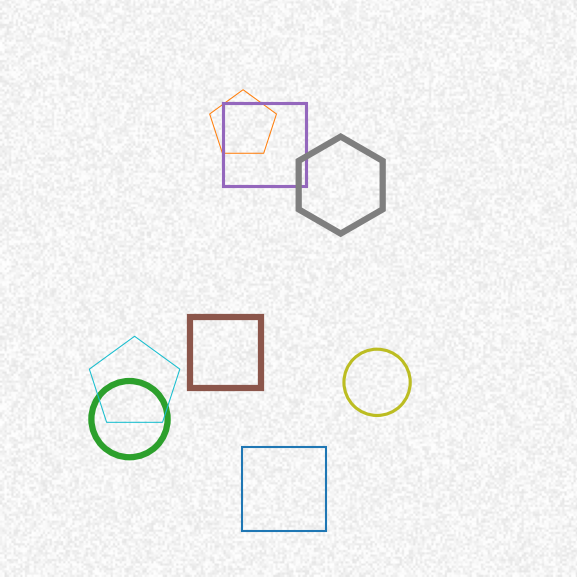[{"shape": "square", "thickness": 1, "radius": 0.36, "center": [0.492, 0.153]}, {"shape": "pentagon", "thickness": 0.5, "radius": 0.3, "center": [0.421, 0.783]}, {"shape": "circle", "thickness": 3, "radius": 0.33, "center": [0.224, 0.273]}, {"shape": "square", "thickness": 1.5, "radius": 0.36, "center": [0.458, 0.749]}, {"shape": "square", "thickness": 3, "radius": 0.31, "center": [0.391, 0.389]}, {"shape": "hexagon", "thickness": 3, "radius": 0.42, "center": [0.59, 0.679]}, {"shape": "circle", "thickness": 1.5, "radius": 0.29, "center": [0.653, 0.337]}, {"shape": "pentagon", "thickness": 0.5, "radius": 0.41, "center": [0.233, 0.334]}]